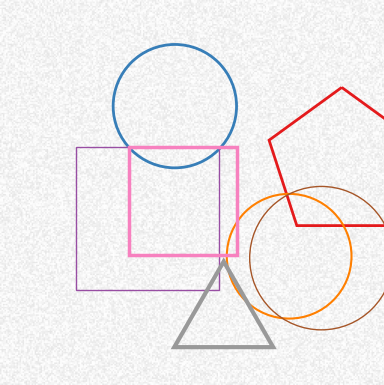[{"shape": "pentagon", "thickness": 2, "radius": 0.99, "center": [0.888, 0.575]}, {"shape": "circle", "thickness": 2, "radius": 0.8, "center": [0.454, 0.724]}, {"shape": "square", "thickness": 1, "radius": 0.93, "center": [0.383, 0.433]}, {"shape": "circle", "thickness": 1.5, "radius": 0.81, "center": [0.751, 0.334]}, {"shape": "circle", "thickness": 1, "radius": 0.93, "center": [0.835, 0.33]}, {"shape": "square", "thickness": 2.5, "radius": 0.7, "center": [0.475, 0.479]}, {"shape": "triangle", "thickness": 3, "radius": 0.74, "center": [0.581, 0.172]}]